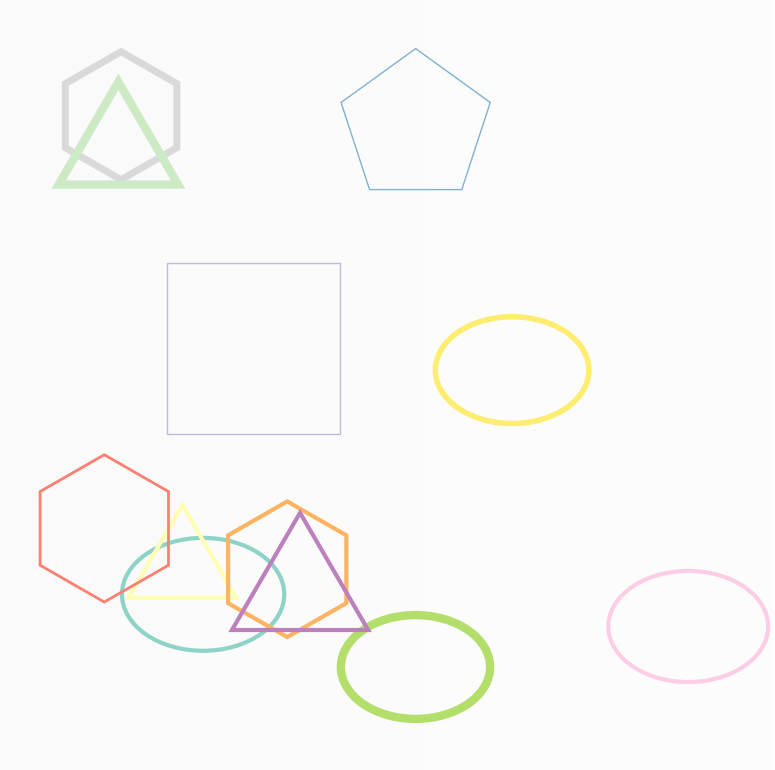[{"shape": "oval", "thickness": 1.5, "radius": 0.52, "center": [0.262, 0.228]}, {"shape": "triangle", "thickness": 1.5, "radius": 0.4, "center": [0.235, 0.264]}, {"shape": "square", "thickness": 0.5, "radius": 0.56, "center": [0.327, 0.547]}, {"shape": "hexagon", "thickness": 1, "radius": 0.48, "center": [0.135, 0.314]}, {"shape": "pentagon", "thickness": 0.5, "radius": 0.51, "center": [0.536, 0.836]}, {"shape": "hexagon", "thickness": 1.5, "radius": 0.44, "center": [0.371, 0.261]}, {"shape": "oval", "thickness": 3, "radius": 0.48, "center": [0.536, 0.134]}, {"shape": "oval", "thickness": 1.5, "radius": 0.52, "center": [0.888, 0.186]}, {"shape": "hexagon", "thickness": 2.5, "radius": 0.42, "center": [0.156, 0.85]}, {"shape": "triangle", "thickness": 1.5, "radius": 0.51, "center": [0.387, 0.233]}, {"shape": "triangle", "thickness": 3, "radius": 0.44, "center": [0.153, 0.805]}, {"shape": "oval", "thickness": 2, "radius": 0.5, "center": [0.661, 0.519]}]